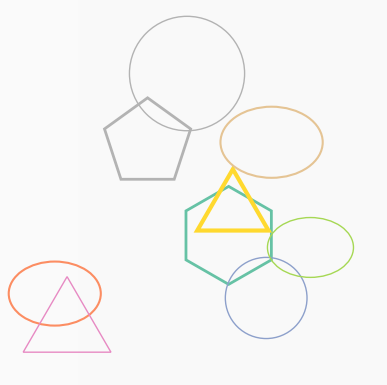[{"shape": "hexagon", "thickness": 2, "radius": 0.64, "center": [0.59, 0.389]}, {"shape": "oval", "thickness": 1.5, "radius": 0.59, "center": [0.141, 0.237]}, {"shape": "circle", "thickness": 1, "radius": 0.53, "center": [0.687, 0.226]}, {"shape": "triangle", "thickness": 1, "radius": 0.65, "center": [0.173, 0.151]}, {"shape": "oval", "thickness": 1, "radius": 0.56, "center": [0.801, 0.357]}, {"shape": "triangle", "thickness": 3, "radius": 0.53, "center": [0.601, 0.454]}, {"shape": "oval", "thickness": 1.5, "radius": 0.66, "center": [0.701, 0.63]}, {"shape": "pentagon", "thickness": 2, "radius": 0.58, "center": [0.381, 0.629]}, {"shape": "circle", "thickness": 1, "radius": 0.74, "center": [0.483, 0.809]}]